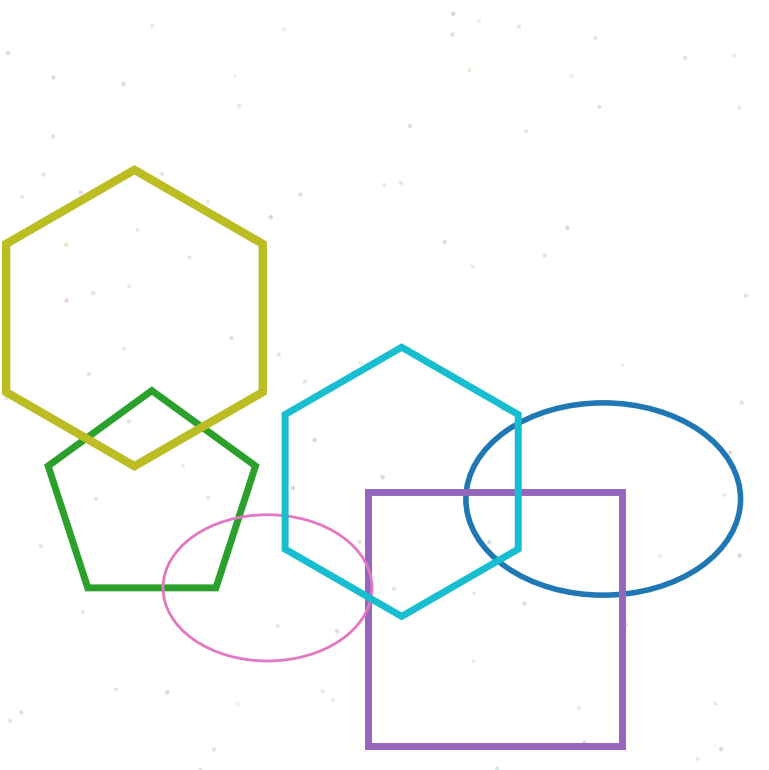[{"shape": "oval", "thickness": 2, "radius": 0.89, "center": [0.783, 0.352]}, {"shape": "pentagon", "thickness": 2.5, "radius": 0.71, "center": [0.197, 0.351]}, {"shape": "square", "thickness": 2.5, "radius": 0.83, "center": [0.643, 0.196]}, {"shape": "oval", "thickness": 1, "radius": 0.68, "center": [0.347, 0.237]}, {"shape": "hexagon", "thickness": 3, "radius": 0.96, "center": [0.175, 0.587]}, {"shape": "hexagon", "thickness": 2.5, "radius": 0.87, "center": [0.522, 0.374]}]